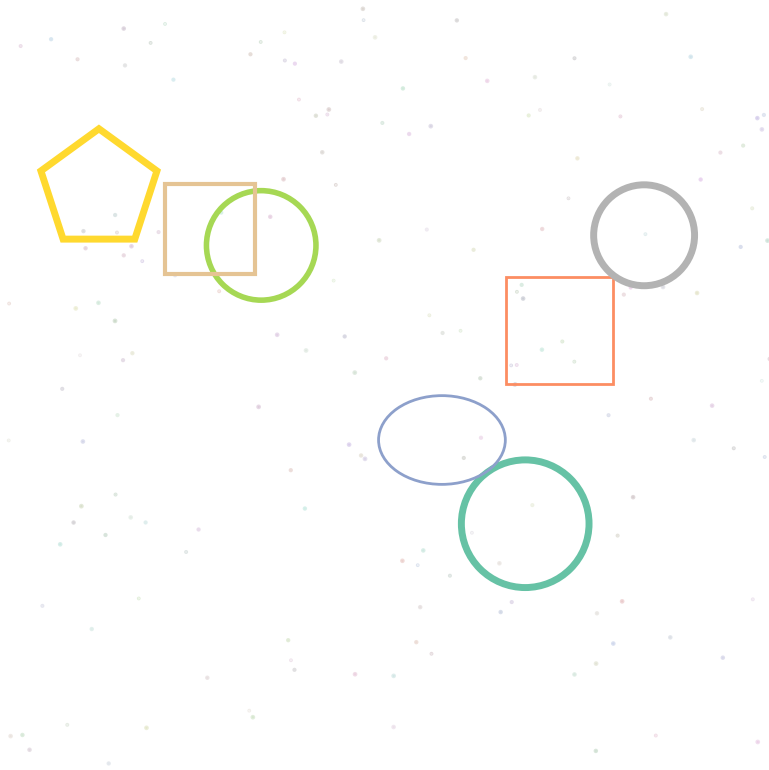[{"shape": "circle", "thickness": 2.5, "radius": 0.41, "center": [0.682, 0.32]}, {"shape": "square", "thickness": 1, "radius": 0.35, "center": [0.726, 0.571]}, {"shape": "oval", "thickness": 1, "radius": 0.41, "center": [0.574, 0.429]}, {"shape": "circle", "thickness": 2, "radius": 0.36, "center": [0.339, 0.681]}, {"shape": "pentagon", "thickness": 2.5, "radius": 0.4, "center": [0.128, 0.754]}, {"shape": "square", "thickness": 1.5, "radius": 0.29, "center": [0.273, 0.702]}, {"shape": "circle", "thickness": 2.5, "radius": 0.33, "center": [0.837, 0.694]}]